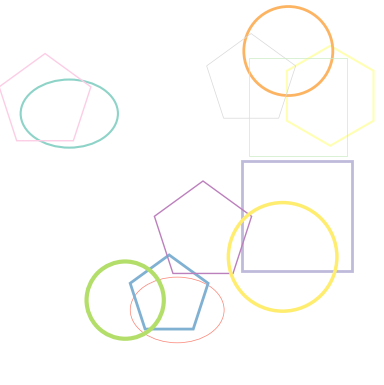[{"shape": "oval", "thickness": 1.5, "radius": 0.63, "center": [0.18, 0.705]}, {"shape": "hexagon", "thickness": 1.5, "radius": 0.65, "center": [0.858, 0.751]}, {"shape": "square", "thickness": 2, "radius": 0.71, "center": [0.771, 0.439]}, {"shape": "oval", "thickness": 0.5, "radius": 0.61, "center": [0.46, 0.195]}, {"shape": "pentagon", "thickness": 2, "radius": 0.53, "center": [0.439, 0.231]}, {"shape": "circle", "thickness": 2, "radius": 0.58, "center": [0.749, 0.867]}, {"shape": "circle", "thickness": 3, "radius": 0.5, "center": [0.325, 0.22]}, {"shape": "pentagon", "thickness": 1, "radius": 0.63, "center": [0.117, 0.736]}, {"shape": "pentagon", "thickness": 0.5, "radius": 0.61, "center": [0.652, 0.791]}, {"shape": "pentagon", "thickness": 1, "radius": 0.66, "center": [0.527, 0.397]}, {"shape": "square", "thickness": 0.5, "radius": 0.64, "center": [0.773, 0.722]}, {"shape": "circle", "thickness": 2.5, "radius": 0.7, "center": [0.734, 0.333]}]